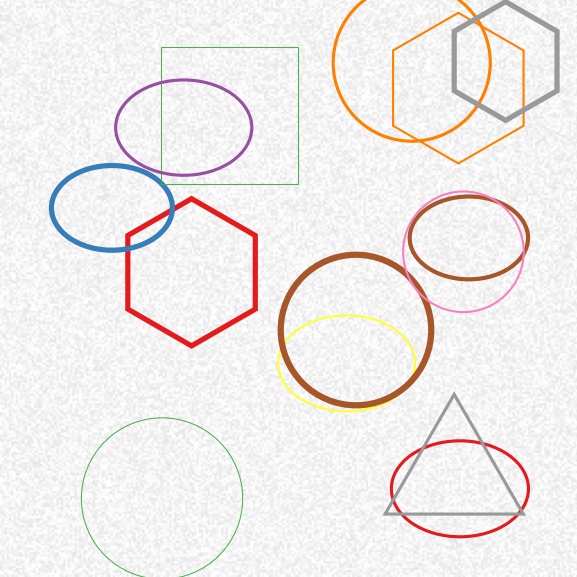[{"shape": "hexagon", "thickness": 2.5, "radius": 0.64, "center": [0.332, 0.528]}, {"shape": "oval", "thickness": 1.5, "radius": 0.59, "center": [0.796, 0.153]}, {"shape": "oval", "thickness": 2.5, "radius": 0.52, "center": [0.194, 0.639]}, {"shape": "square", "thickness": 0.5, "radius": 0.59, "center": [0.397, 0.799]}, {"shape": "circle", "thickness": 0.5, "radius": 0.7, "center": [0.281, 0.136]}, {"shape": "oval", "thickness": 1.5, "radius": 0.59, "center": [0.318, 0.778]}, {"shape": "circle", "thickness": 1.5, "radius": 0.68, "center": [0.713, 0.891]}, {"shape": "hexagon", "thickness": 1, "radius": 0.65, "center": [0.794, 0.847]}, {"shape": "oval", "thickness": 1, "radius": 0.59, "center": [0.6, 0.37]}, {"shape": "oval", "thickness": 2, "radius": 0.51, "center": [0.812, 0.587]}, {"shape": "circle", "thickness": 3, "radius": 0.65, "center": [0.616, 0.428]}, {"shape": "circle", "thickness": 1, "radius": 0.52, "center": [0.802, 0.563]}, {"shape": "hexagon", "thickness": 2.5, "radius": 0.51, "center": [0.876, 0.893]}, {"shape": "triangle", "thickness": 1.5, "radius": 0.69, "center": [0.786, 0.178]}]